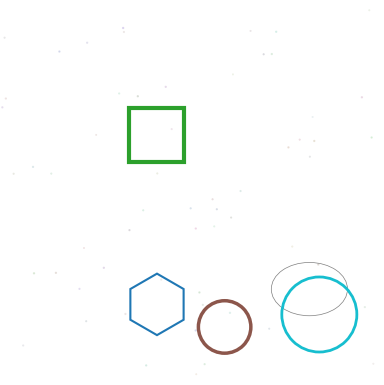[{"shape": "hexagon", "thickness": 1.5, "radius": 0.4, "center": [0.408, 0.209]}, {"shape": "square", "thickness": 3, "radius": 0.35, "center": [0.407, 0.649]}, {"shape": "circle", "thickness": 2.5, "radius": 0.34, "center": [0.583, 0.151]}, {"shape": "oval", "thickness": 0.5, "radius": 0.49, "center": [0.804, 0.249]}, {"shape": "circle", "thickness": 2, "radius": 0.49, "center": [0.829, 0.183]}]